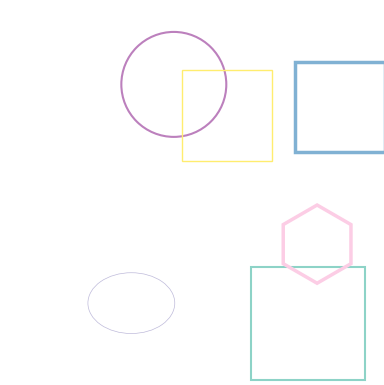[{"shape": "square", "thickness": 1.5, "radius": 0.74, "center": [0.8, 0.159]}, {"shape": "oval", "thickness": 0.5, "radius": 0.56, "center": [0.341, 0.213]}, {"shape": "square", "thickness": 2.5, "radius": 0.59, "center": [0.883, 0.722]}, {"shape": "hexagon", "thickness": 2.5, "radius": 0.51, "center": [0.824, 0.366]}, {"shape": "circle", "thickness": 1.5, "radius": 0.68, "center": [0.451, 0.781]}, {"shape": "square", "thickness": 1, "radius": 0.59, "center": [0.589, 0.7]}]